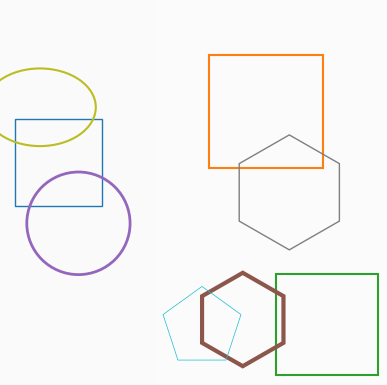[{"shape": "square", "thickness": 1, "radius": 0.56, "center": [0.151, 0.578]}, {"shape": "square", "thickness": 1.5, "radius": 0.73, "center": [0.686, 0.71]}, {"shape": "square", "thickness": 1.5, "radius": 0.66, "center": [0.844, 0.157]}, {"shape": "circle", "thickness": 2, "radius": 0.67, "center": [0.202, 0.42]}, {"shape": "hexagon", "thickness": 3, "radius": 0.61, "center": [0.627, 0.17]}, {"shape": "hexagon", "thickness": 1, "radius": 0.75, "center": [0.747, 0.5]}, {"shape": "oval", "thickness": 1.5, "radius": 0.72, "center": [0.103, 0.721]}, {"shape": "pentagon", "thickness": 0.5, "radius": 0.53, "center": [0.521, 0.15]}]